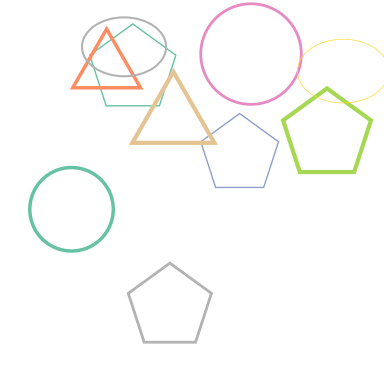[{"shape": "pentagon", "thickness": 1, "radius": 0.59, "center": [0.345, 0.82]}, {"shape": "circle", "thickness": 2.5, "radius": 0.54, "center": [0.186, 0.456]}, {"shape": "triangle", "thickness": 2.5, "radius": 0.51, "center": [0.277, 0.823]}, {"shape": "pentagon", "thickness": 1, "radius": 0.53, "center": [0.622, 0.599]}, {"shape": "circle", "thickness": 2, "radius": 0.65, "center": [0.652, 0.86]}, {"shape": "pentagon", "thickness": 3, "radius": 0.6, "center": [0.849, 0.65]}, {"shape": "oval", "thickness": 0.5, "radius": 0.59, "center": [0.891, 0.815]}, {"shape": "triangle", "thickness": 3, "radius": 0.61, "center": [0.45, 0.691]}, {"shape": "pentagon", "thickness": 2, "radius": 0.57, "center": [0.441, 0.203]}, {"shape": "oval", "thickness": 1.5, "radius": 0.55, "center": [0.322, 0.878]}]